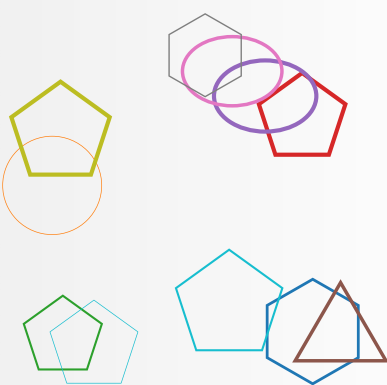[{"shape": "hexagon", "thickness": 2, "radius": 0.68, "center": [0.807, 0.139]}, {"shape": "circle", "thickness": 0.5, "radius": 0.64, "center": [0.135, 0.518]}, {"shape": "pentagon", "thickness": 1.5, "radius": 0.53, "center": [0.162, 0.126]}, {"shape": "pentagon", "thickness": 3, "radius": 0.59, "center": [0.78, 0.693]}, {"shape": "oval", "thickness": 3, "radius": 0.66, "center": [0.684, 0.751]}, {"shape": "triangle", "thickness": 2.5, "radius": 0.68, "center": [0.879, 0.131]}, {"shape": "oval", "thickness": 2.5, "radius": 0.64, "center": [0.599, 0.815]}, {"shape": "hexagon", "thickness": 1, "radius": 0.54, "center": [0.529, 0.856]}, {"shape": "pentagon", "thickness": 3, "radius": 0.67, "center": [0.156, 0.654]}, {"shape": "pentagon", "thickness": 0.5, "radius": 0.6, "center": [0.242, 0.101]}, {"shape": "pentagon", "thickness": 1.5, "radius": 0.72, "center": [0.591, 0.207]}]